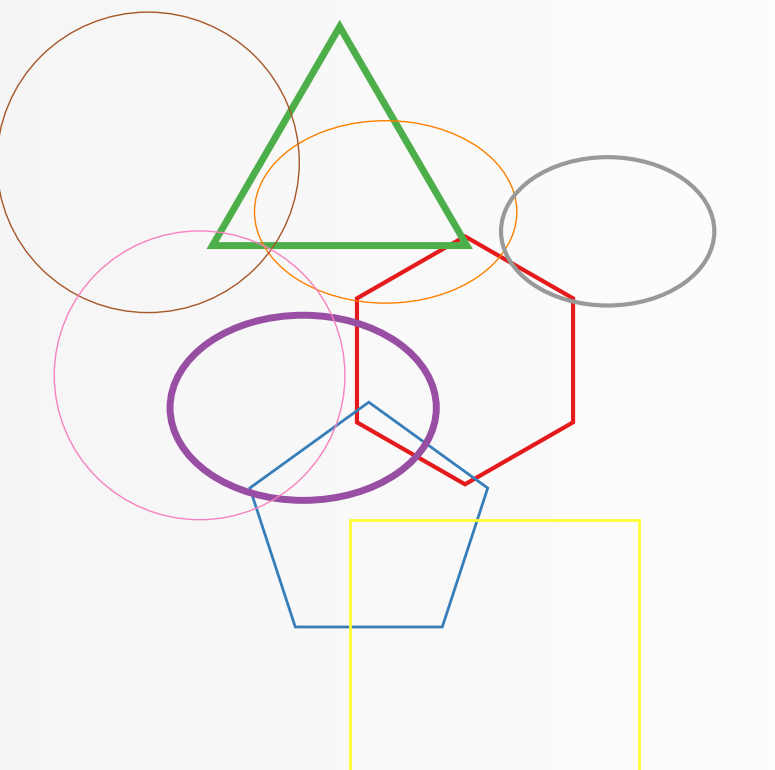[{"shape": "hexagon", "thickness": 1.5, "radius": 0.8, "center": [0.6, 0.532]}, {"shape": "pentagon", "thickness": 1, "radius": 0.81, "center": [0.476, 0.316]}, {"shape": "triangle", "thickness": 2.5, "radius": 0.95, "center": [0.438, 0.776]}, {"shape": "oval", "thickness": 2.5, "radius": 0.86, "center": [0.391, 0.47]}, {"shape": "oval", "thickness": 0.5, "radius": 0.85, "center": [0.498, 0.725]}, {"shape": "square", "thickness": 1, "radius": 0.93, "center": [0.638, 0.138]}, {"shape": "circle", "thickness": 0.5, "radius": 0.98, "center": [0.191, 0.789]}, {"shape": "circle", "thickness": 0.5, "radius": 0.94, "center": [0.258, 0.513]}, {"shape": "oval", "thickness": 1.5, "radius": 0.69, "center": [0.784, 0.7]}]